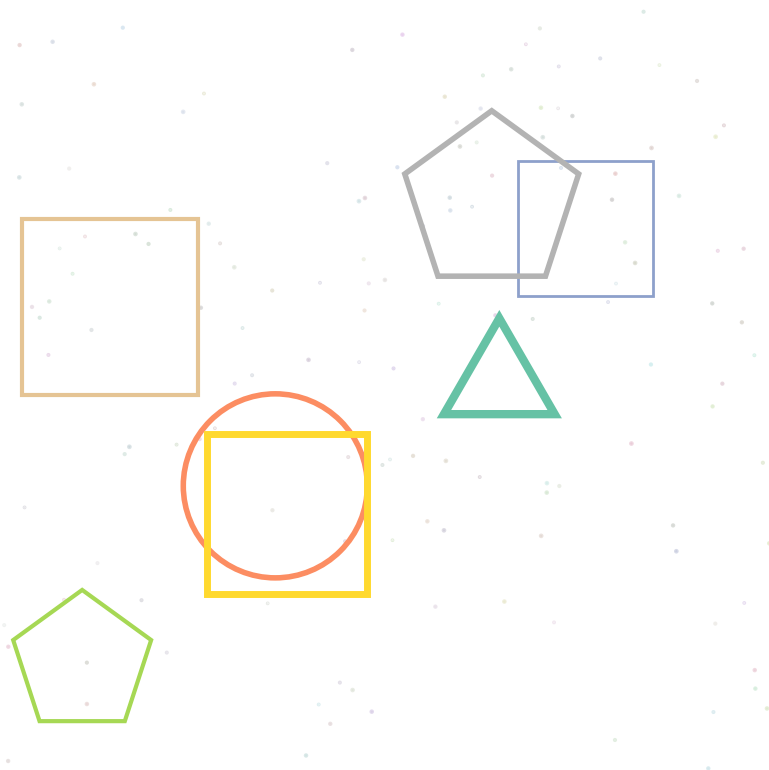[{"shape": "triangle", "thickness": 3, "radius": 0.42, "center": [0.648, 0.504]}, {"shape": "circle", "thickness": 2, "radius": 0.6, "center": [0.358, 0.369]}, {"shape": "square", "thickness": 1, "radius": 0.44, "center": [0.761, 0.703]}, {"shape": "pentagon", "thickness": 1.5, "radius": 0.47, "center": [0.107, 0.14]}, {"shape": "square", "thickness": 2.5, "radius": 0.52, "center": [0.373, 0.333]}, {"shape": "square", "thickness": 1.5, "radius": 0.57, "center": [0.143, 0.601]}, {"shape": "pentagon", "thickness": 2, "radius": 0.59, "center": [0.639, 0.737]}]